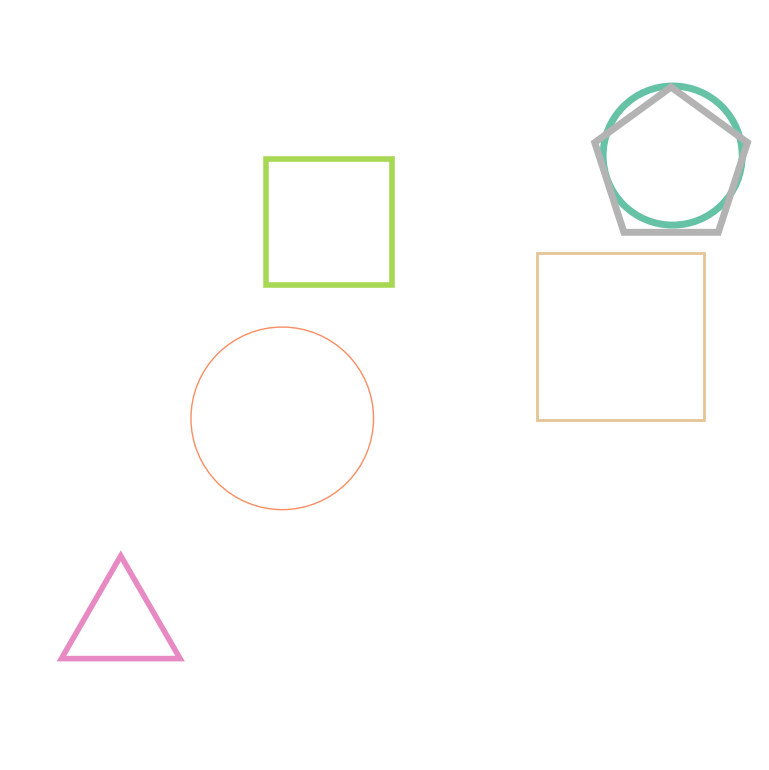[{"shape": "circle", "thickness": 2.5, "radius": 0.45, "center": [0.874, 0.798]}, {"shape": "circle", "thickness": 0.5, "radius": 0.59, "center": [0.367, 0.457]}, {"shape": "triangle", "thickness": 2, "radius": 0.44, "center": [0.157, 0.189]}, {"shape": "square", "thickness": 2, "radius": 0.41, "center": [0.427, 0.712]}, {"shape": "square", "thickness": 1, "radius": 0.54, "center": [0.806, 0.563]}, {"shape": "pentagon", "thickness": 2.5, "radius": 0.52, "center": [0.872, 0.783]}]